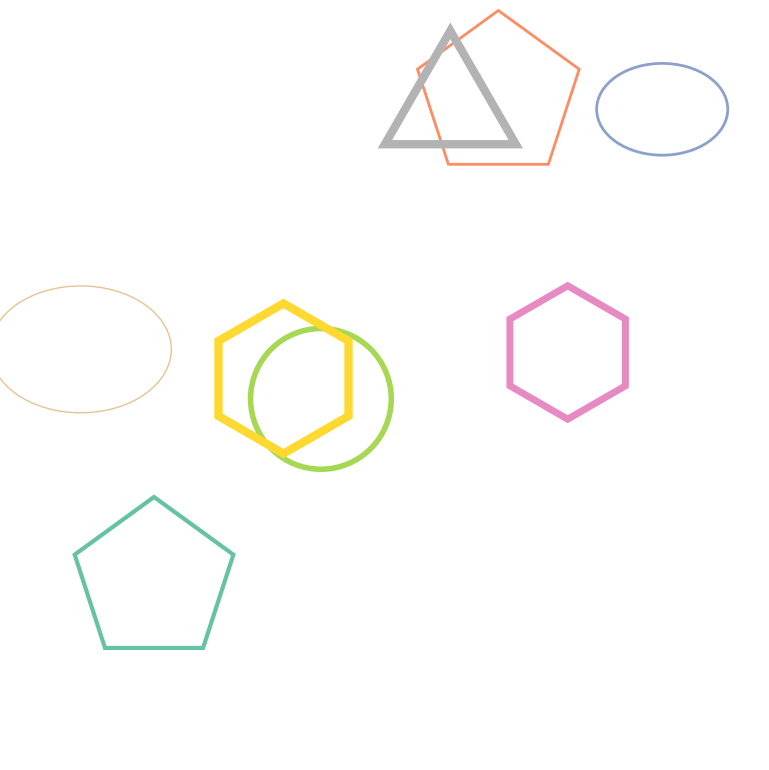[{"shape": "pentagon", "thickness": 1.5, "radius": 0.54, "center": [0.2, 0.246]}, {"shape": "pentagon", "thickness": 1, "radius": 0.55, "center": [0.647, 0.876]}, {"shape": "oval", "thickness": 1, "radius": 0.43, "center": [0.86, 0.858]}, {"shape": "hexagon", "thickness": 2.5, "radius": 0.43, "center": [0.737, 0.542]}, {"shape": "circle", "thickness": 2, "radius": 0.46, "center": [0.417, 0.482]}, {"shape": "hexagon", "thickness": 3, "radius": 0.49, "center": [0.368, 0.508]}, {"shape": "oval", "thickness": 0.5, "radius": 0.59, "center": [0.105, 0.546]}, {"shape": "triangle", "thickness": 3, "radius": 0.49, "center": [0.585, 0.862]}]